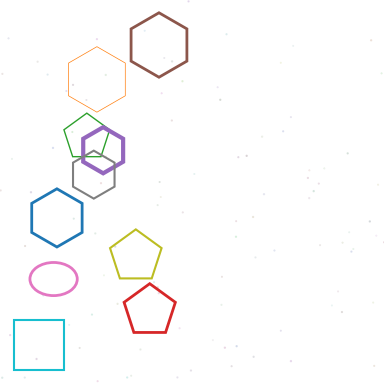[{"shape": "hexagon", "thickness": 2, "radius": 0.38, "center": [0.148, 0.434]}, {"shape": "hexagon", "thickness": 0.5, "radius": 0.43, "center": [0.252, 0.794]}, {"shape": "pentagon", "thickness": 1, "radius": 0.31, "center": [0.225, 0.644]}, {"shape": "pentagon", "thickness": 2, "radius": 0.35, "center": [0.389, 0.193]}, {"shape": "hexagon", "thickness": 3, "radius": 0.3, "center": [0.268, 0.61]}, {"shape": "hexagon", "thickness": 2, "radius": 0.42, "center": [0.413, 0.883]}, {"shape": "oval", "thickness": 2, "radius": 0.31, "center": [0.139, 0.275]}, {"shape": "hexagon", "thickness": 1.5, "radius": 0.31, "center": [0.244, 0.546]}, {"shape": "pentagon", "thickness": 1.5, "radius": 0.35, "center": [0.353, 0.334]}, {"shape": "square", "thickness": 1.5, "radius": 0.33, "center": [0.101, 0.104]}]